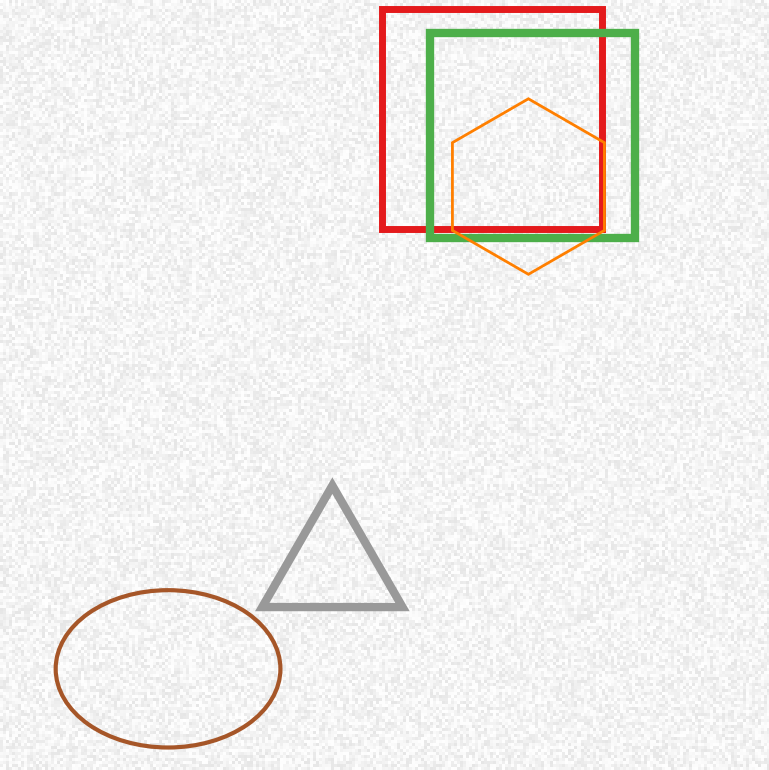[{"shape": "square", "thickness": 2.5, "radius": 0.71, "center": [0.639, 0.845]}, {"shape": "square", "thickness": 3, "radius": 0.67, "center": [0.691, 0.824]}, {"shape": "hexagon", "thickness": 1, "radius": 0.57, "center": [0.686, 0.758]}, {"shape": "oval", "thickness": 1.5, "radius": 0.73, "center": [0.218, 0.131]}, {"shape": "triangle", "thickness": 3, "radius": 0.53, "center": [0.432, 0.264]}]